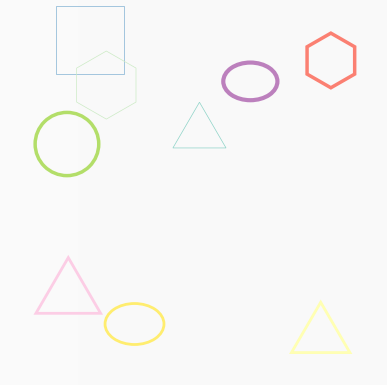[{"shape": "triangle", "thickness": 0.5, "radius": 0.4, "center": [0.515, 0.655]}, {"shape": "triangle", "thickness": 2, "radius": 0.44, "center": [0.828, 0.128]}, {"shape": "hexagon", "thickness": 2.5, "radius": 0.35, "center": [0.854, 0.843]}, {"shape": "square", "thickness": 0.5, "radius": 0.44, "center": [0.233, 0.896]}, {"shape": "circle", "thickness": 2.5, "radius": 0.41, "center": [0.173, 0.626]}, {"shape": "triangle", "thickness": 2, "radius": 0.48, "center": [0.176, 0.234]}, {"shape": "oval", "thickness": 3, "radius": 0.35, "center": [0.646, 0.789]}, {"shape": "hexagon", "thickness": 0.5, "radius": 0.44, "center": [0.274, 0.779]}, {"shape": "oval", "thickness": 2, "radius": 0.38, "center": [0.347, 0.158]}]